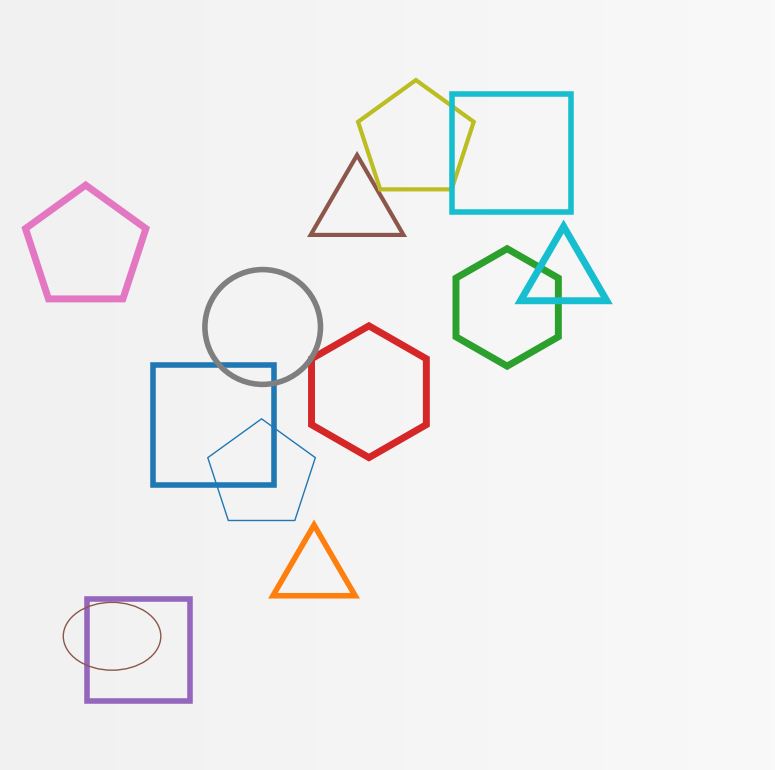[{"shape": "pentagon", "thickness": 0.5, "radius": 0.36, "center": [0.338, 0.383]}, {"shape": "square", "thickness": 2, "radius": 0.39, "center": [0.276, 0.448]}, {"shape": "triangle", "thickness": 2, "radius": 0.31, "center": [0.405, 0.257]}, {"shape": "hexagon", "thickness": 2.5, "radius": 0.38, "center": [0.654, 0.601]}, {"shape": "hexagon", "thickness": 2.5, "radius": 0.43, "center": [0.476, 0.491]}, {"shape": "square", "thickness": 2, "radius": 0.33, "center": [0.179, 0.156]}, {"shape": "triangle", "thickness": 1.5, "radius": 0.35, "center": [0.461, 0.729]}, {"shape": "oval", "thickness": 0.5, "radius": 0.31, "center": [0.145, 0.174]}, {"shape": "pentagon", "thickness": 2.5, "radius": 0.41, "center": [0.111, 0.678]}, {"shape": "circle", "thickness": 2, "radius": 0.37, "center": [0.339, 0.575]}, {"shape": "pentagon", "thickness": 1.5, "radius": 0.39, "center": [0.537, 0.818]}, {"shape": "triangle", "thickness": 2.5, "radius": 0.32, "center": [0.727, 0.642]}, {"shape": "square", "thickness": 2, "radius": 0.38, "center": [0.66, 0.802]}]